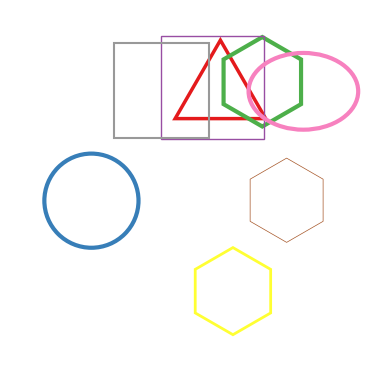[{"shape": "triangle", "thickness": 2.5, "radius": 0.68, "center": [0.572, 0.76]}, {"shape": "circle", "thickness": 3, "radius": 0.61, "center": [0.237, 0.479]}, {"shape": "hexagon", "thickness": 3, "radius": 0.58, "center": [0.681, 0.788]}, {"shape": "square", "thickness": 1, "radius": 0.67, "center": [0.552, 0.773]}, {"shape": "hexagon", "thickness": 2, "radius": 0.57, "center": [0.605, 0.244]}, {"shape": "hexagon", "thickness": 0.5, "radius": 0.55, "center": [0.744, 0.48]}, {"shape": "oval", "thickness": 3, "radius": 0.71, "center": [0.788, 0.763]}, {"shape": "square", "thickness": 1.5, "radius": 0.62, "center": [0.419, 0.765]}]